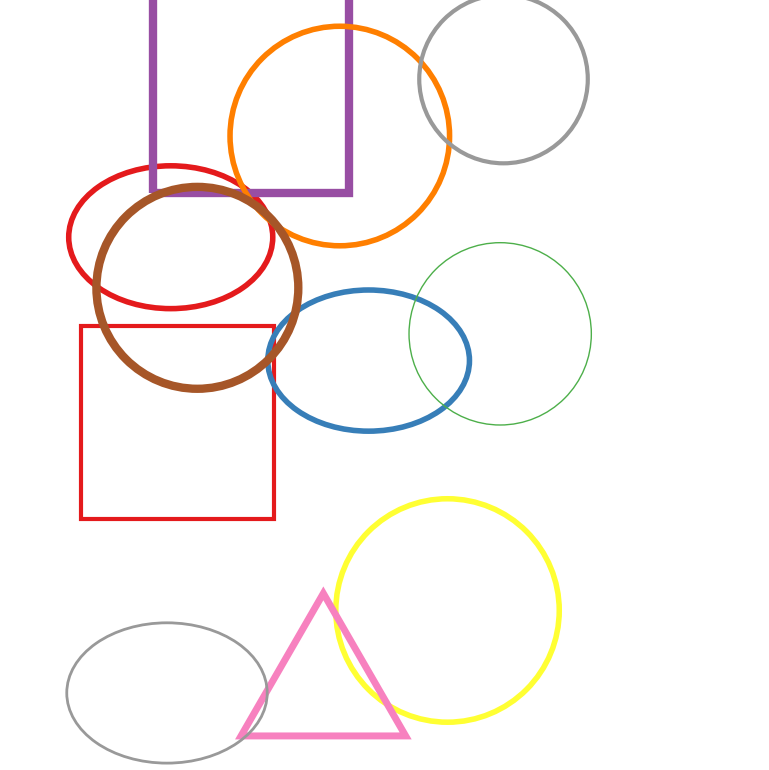[{"shape": "oval", "thickness": 2, "radius": 0.66, "center": [0.222, 0.692]}, {"shape": "square", "thickness": 1.5, "radius": 0.63, "center": [0.231, 0.451]}, {"shape": "oval", "thickness": 2, "radius": 0.65, "center": [0.479, 0.532]}, {"shape": "circle", "thickness": 0.5, "radius": 0.59, "center": [0.65, 0.566]}, {"shape": "square", "thickness": 3, "radius": 0.64, "center": [0.327, 0.877]}, {"shape": "circle", "thickness": 2, "radius": 0.71, "center": [0.441, 0.823]}, {"shape": "circle", "thickness": 2, "radius": 0.73, "center": [0.581, 0.207]}, {"shape": "circle", "thickness": 3, "radius": 0.66, "center": [0.256, 0.626]}, {"shape": "triangle", "thickness": 2.5, "radius": 0.62, "center": [0.42, 0.106]}, {"shape": "oval", "thickness": 1, "radius": 0.65, "center": [0.217, 0.1]}, {"shape": "circle", "thickness": 1.5, "radius": 0.55, "center": [0.654, 0.897]}]